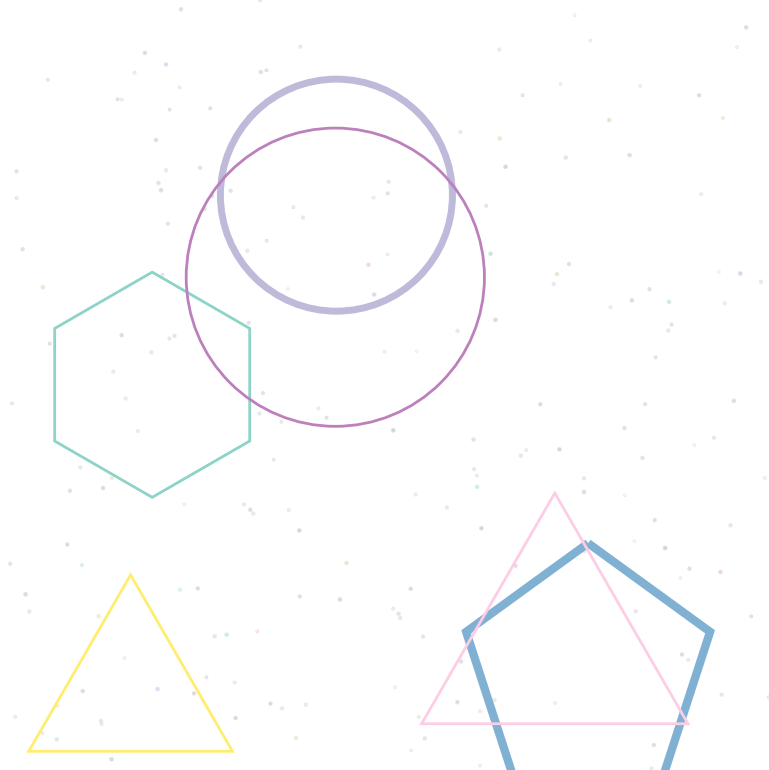[{"shape": "hexagon", "thickness": 1, "radius": 0.73, "center": [0.198, 0.5]}, {"shape": "circle", "thickness": 2.5, "radius": 0.75, "center": [0.437, 0.747]}, {"shape": "pentagon", "thickness": 3, "radius": 0.83, "center": [0.764, 0.128]}, {"shape": "triangle", "thickness": 1, "radius": 1.0, "center": [0.721, 0.16]}, {"shape": "circle", "thickness": 1, "radius": 0.97, "center": [0.435, 0.64]}, {"shape": "triangle", "thickness": 1, "radius": 0.76, "center": [0.17, 0.101]}]